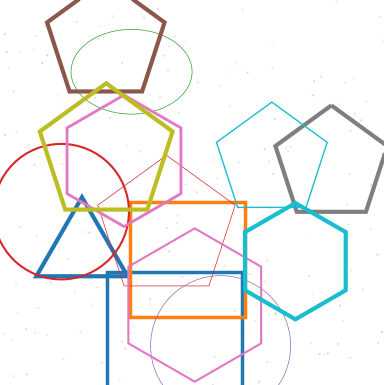[{"shape": "square", "thickness": 2.5, "radius": 0.88, "center": [0.454, 0.117]}, {"shape": "triangle", "thickness": 3, "radius": 0.68, "center": [0.213, 0.351]}, {"shape": "square", "thickness": 2.5, "radius": 0.75, "center": [0.486, 0.326]}, {"shape": "oval", "thickness": 0.5, "radius": 0.79, "center": [0.342, 0.814]}, {"shape": "pentagon", "thickness": 0.5, "radius": 0.94, "center": [0.432, 0.409]}, {"shape": "circle", "thickness": 1.5, "radius": 0.88, "center": [0.159, 0.45]}, {"shape": "circle", "thickness": 0.5, "radius": 0.91, "center": [0.573, 0.102]}, {"shape": "pentagon", "thickness": 3, "radius": 0.8, "center": [0.275, 0.892]}, {"shape": "hexagon", "thickness": 1.5, "radius": 1.0, "center": [0.506, 0.208]}, {"shape": "hexagon", "thickness": 2, "radius": 0.85, "center": [0.322, 0.582]}, {"shape": "pentagon", "thickness": 3, "radius": 0.76, "center": [0.861, 0.573]}, {"shape": "pentagon", "thickness": 3, "radius": 0.91, "center": [0.276, 0.602]}, {"shape": "hexagon", "thickness": 3, "radius": 0.75, "center": [0.767, 0.322]}, {"shape": "pentagon", "thickness": 1, "radius": 0.76, "center": [0.706, 0.584]}]